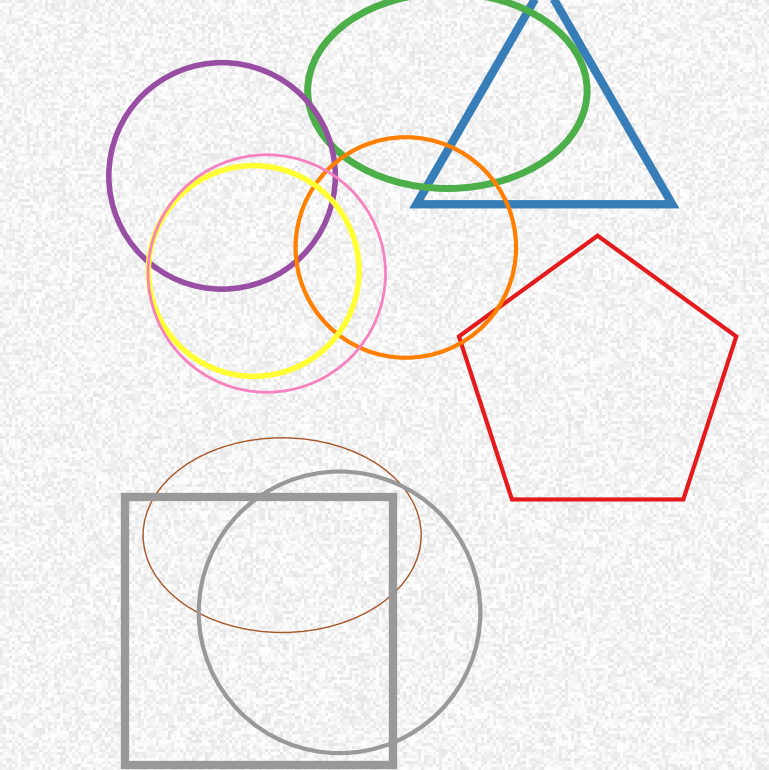[{"shape": "pentagon", "thickness": 1.5, "radius": 0.95, "center": [0.776, 0.505]}, {"shape": "triangle", "thickness": 3, "radius": 0.96, "center": [0.707, 0.831]}, {"shape": "oval", "thickness": 2.5, "radius": 0.91, "center": [0.581, 0.882]}, {"shape": "circle", "thickness": 2, "radius": 0.74, "center": [0.288, 0.772]}, {"shape": "circle", "thickness": 1.5, "radius": 0.72, "center": [0.527, 0.679]}, {"shape": "circle", "thickness": 2, "radius": 0.68, "center": [0.33, 0.648]}, {"shape": "oval", "thickness": 0.5, "radius": 0.9, "center": [0.366, 0.305]}, {"shape": "circle", "thickness": 1, "radius": 0.77, "center": [0.346, 0.645]}, {"shape": "square", "thickness": 3, "radius": 0.87, "center": [0.336, 0.181]}, {"shape": "circle", "thickness": 1.5, "radius": 0.91, "center": [0.441, 0.205]}]